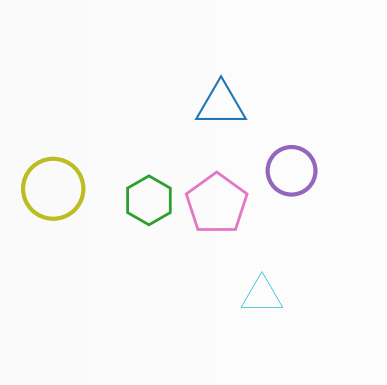[{"shape": "triangle", "thickness": 1.5, "radius": 0.37, "center": [0.57, 0.728]}, {"shape": "hexagon", "thickness": 2, "radius": 0.32, "center": [0.384, 0.48]}, {"shape": "circle", "thickness": 3, "radius": 0.31, "center": [0.752, 0.556]}, {"shape": "pentagon", "thickness": 2, "radius": 0.41, "center": [0.559, 0.471]}, {"shape": "circle", "thickness": 3, "radius": 0.39, "center": [0.137, 0.51]}, {"shape": "triangle", "thickness": 0.5, "radius": 0.31, "center": [0.676, 0.232]}]